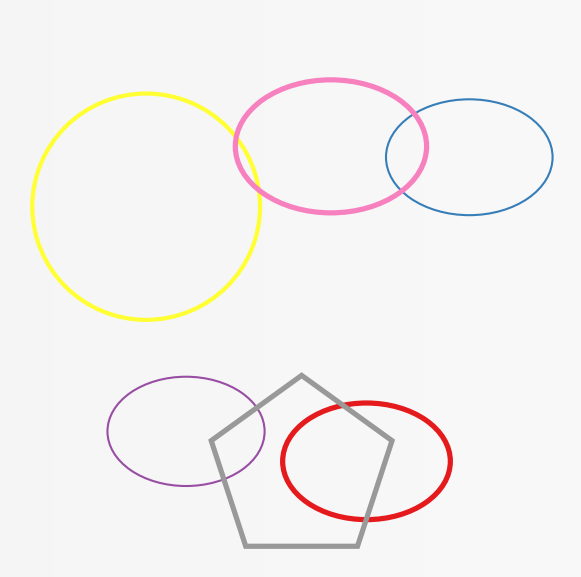[{"shape": "oval", "thickness": 2.5, "radius": 0.72, "center": [0.631, 0.2]}, {"shape": "oval", "thickness": 1, "radius": 0.72, "center": [0.807, 0.727]}, {"shape": "oval", "thickness": 1, "radius": 0.68, "center": [0.32, 0.252]}, {"shape": "circle", "thickness": 2, "radius": 0.98, "center": [0.251, 0.641]}, {"shape": "oval", "thickness": 2.5, "radius": 0.82, "center": [0.569, 0.746]}, {"shape": "pentagon", "thickness": 2.5, "radius": 0.82, "center": [0.519, 0.186]}]